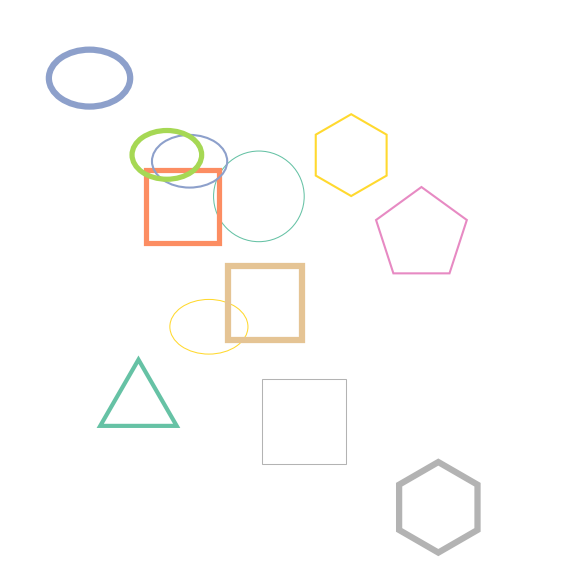[{"shape": "circle", "thickness": 0.5, "radius": 0.39, "center": [0.448, 0.659]}, {"shape": "triangle", "thickness": 2, "radius": 0.38, "center": [0.24, 0.3]}, {"shape": "square", "thickness": 2.5, "radius": 0.32, "center": [0.316, 0.642]}, {"shape": "oval", "thickness": 1, "radius": 0.33, "center": [0.328, 0.72]}, {"shape": "oval", "thickness": 3, "radius": 0.35, "center": [0.155, 0.864]}, {"shape": "pentagon", "thickness": 1, "radius": 0.41, "center": [0.73, 0.593]}, {"shape": "oval", "thickness": 2.5, "radius": 0.3, "center": [0.289, 0.731]}, {"shape": "oval", "thickness": 0.5, "radius": 0.34, "center": [0.362, 0.433]}, {"shape": "hexagon", "thickness": 1, "radius": 0.35, "center": [0.608, 0.731]}, {"shape": "square", "thickness": 3, "radius": 0.32, "center": [0.459, 0.474]}, {"shape": "square", "thickness": 0.5, "radius": 0.37, "center": [0.526, 0.269]}, {"shape": "hexagon", "thickness": 3, "radius": 0.39, "center": [0.759, 0.121]}]